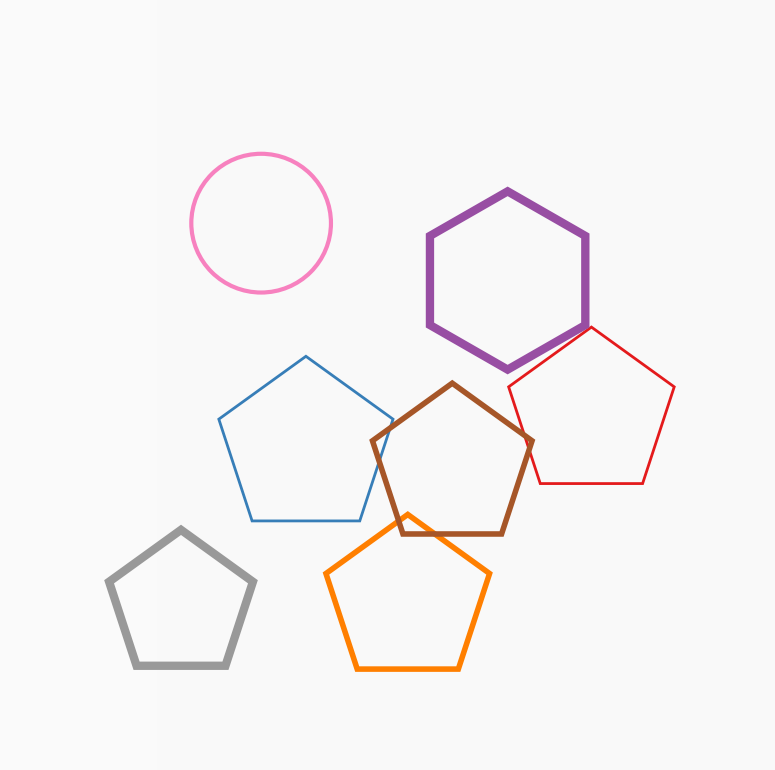[{"shape": "pentagon", "thickness": 1, "radius": 0.56, "center": [0.763, 0.463]}, {"shape": "pentagon", "thickness": 1, "radius": 0.59, "center": [0.395, 0.419]}, {"shape": "hexagon", "thickness": 3, "radius": 0.58, "center": [0.655, 0.636]}, {"shape": "pentagon", "thickness": 2, "radius": 0.55, "center": [0.526, 0.221]}, {"shape": "pentagon", "thickness": 2, "radius": 0.54, "center": [0.584, 0.394]}, {"shape": "circle", "thickness": 1.5, "radius": 0.45, "center": [0.337, 0.71]}, {"shape": "pentagon", "thickness": 3, "radius": 0.49, "center": [0.234, 0.214]}]